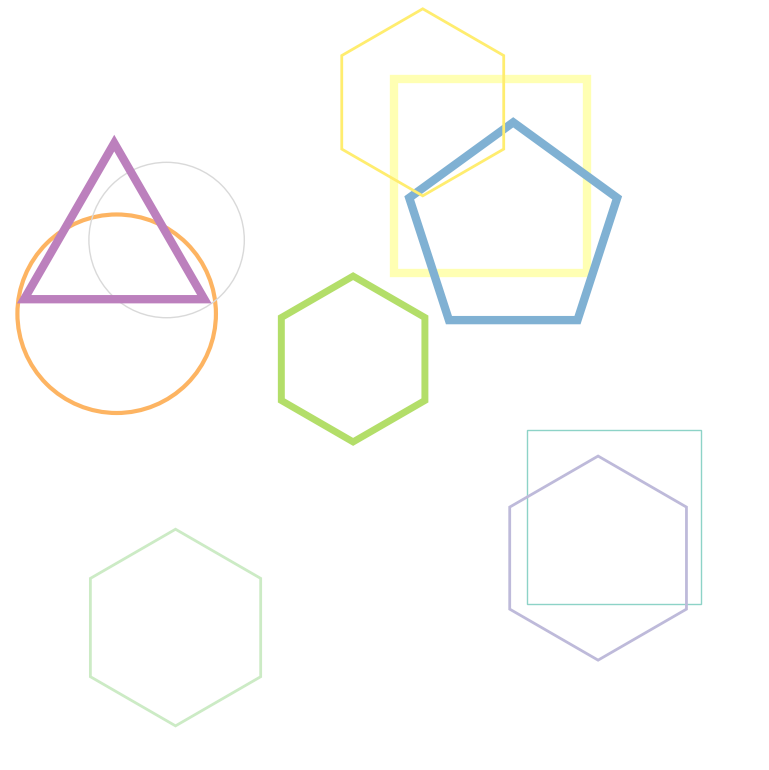[{"shape": "square", "thickness": 0.5, "radius": 0.57, "center": [0.797, 0.329]}, {"shape": "square", "thickness": 3, "radius": 0.63, "center": [0.637, 0.771]}, {"shape": "hexagon", "thickness": 1, "radius": 0.66, "center": [0.777, 0.275]}, {"shape": "pentagon", "thickness": 3, "radius": 0.71, "center": [0.667, 0.699]}, {"shape": "circle", "thickness": 1.5, "radius": 0.64, "center": [0.152, 0.593]}, {"shape": "hexagon", "thickness": 2.5, "radius": 0.54, "center": [0.459, 0.534]}, {"shape": "circle", "thickness": 0.5, "radius": 0.5, "center": [0.216, 0.688]}, {"shape": "triangle", "thickness": 3, "radius": 0.68, "center": [0.148, 0.679]}, {"shape": "hexagon", "thickness": 1, "radius": 0.64, "center": [0.228, 0.185]}, {"shape": "hexagon", "thickness": 1, "radius": 0.61, "center": [0.549, 0.867]}]